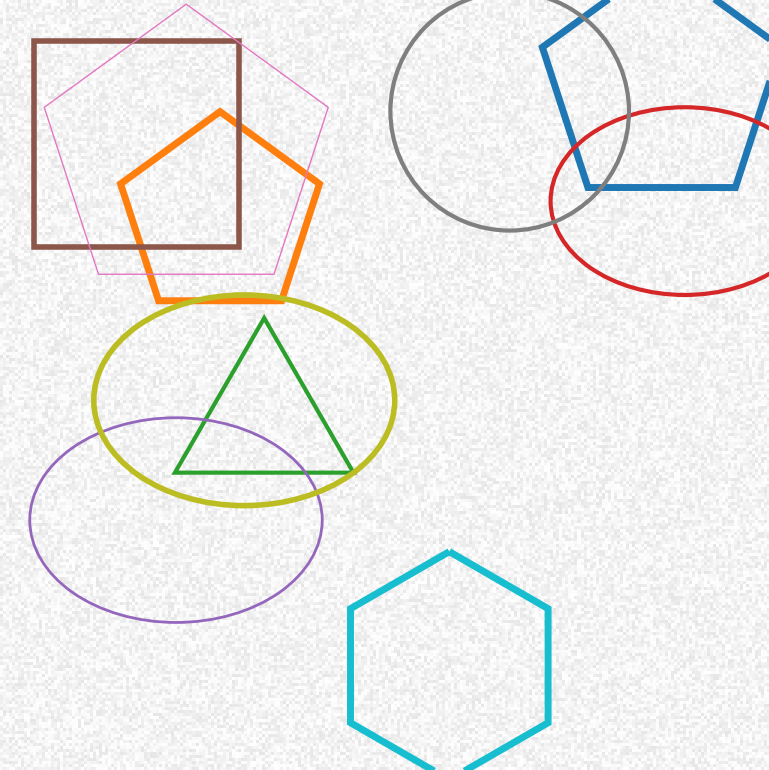[{"shape": "pentagon", "thickness": 2.5, "radius": 0.81, "center": [0.859, 0.888]}, {"shape": "pentagon", "thickness": 2.5, "radius": 0.68, "center": [0.286, 0.719]}, {"shape": "triangle", "thickness": 1.5, "radius": 0.67, "center": [0.343, 0.453]}, {"shape": "oval", "thickness": 1.5, "radius": 0.87, "center": [0.889, 0.739]}, {"shape": "oval", "thickness": 1, "radius": 0.95, "center": [0.229, 0.325]}, {"shape": "square", "thickness": 2, "radius": 0.67, "center": [0.177, 0.813]}, {"shape": "pentagon", "thickness": 0.5, "radius": 0.97, "center": [0.242, 0.801]}, {"shape": "circle", "thickness": 1.5, "radius": 0.77, "center": [0.662, 0.855]}, {"shape": "oval", "thickness": 2, "radius": 0.98, "center": [0.317, 0.48]}, {"shape": "hexagon", "thickness": 2.5, "radius": 0.74, "center": [0.584, 0.135]}]